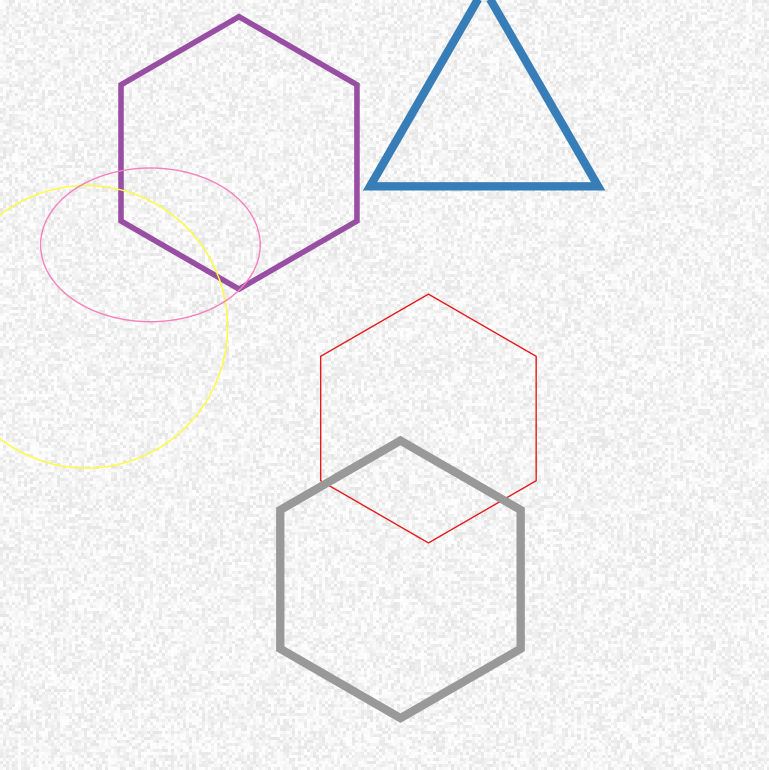[{"shape": "hexagon", "thickness": 0.5, "radius": 0.81, "center": [0.556, 0.456]}, {"shape": "triangle", "thickness": 3, "radius": 0.86, "center": [0.629, 0.844]}, {"shape": "hexagon", "thickness": 2, "radius": 0.88, "center": [0.31, 0.801]}, {"shape": "circle", "thickness": 0.5, "radius": 0.92, "center": [0.112, 0.576]}, {"shape": "oval", "thickness": 0.5, "radius": 0.71, "center": [0.195, 0.682]}, {"shape": "hexagon", "thickness": 3, "radius": 0.9, "center": [0.52, 0.248]}]